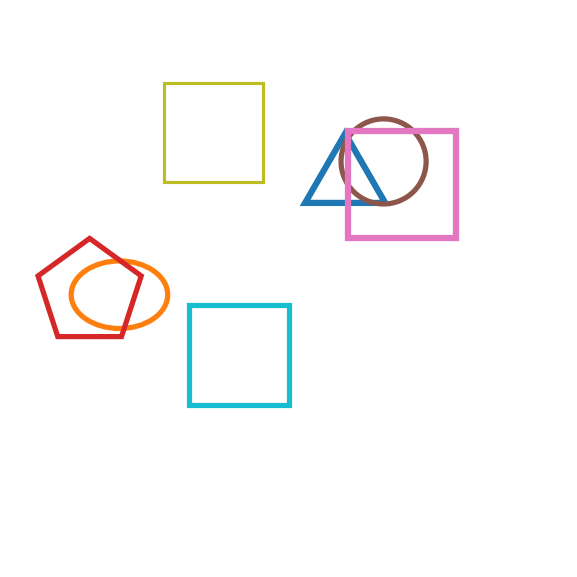[{"shape": "triangle", "thickness": 3, "radius": 0.4, "center": [0.598, 0.688]}, {"shape": "oval", "thickness": 2.5, "radius": 0.42, "center": [0.207, 0.489]}, {"shape": "pentagon", "thickness": 2.5, "radius": 0.47, "center": [0.155, 0.492]}, {"shape": "circle", "thickness": 2.5, "radius": 0.37, "center": [0.664, 0.72]}, {"shape": "square", "thickness": 3, "radius": 0.47, "center": [0.696, 0.68]}, {"shape": "square", "thickness": 1.5, "radius": 0.43, "center": [0.37, 0.77]}, {"shape": "square", "thickness": 2.5, "radius": 0.43, "center": [0.414, 0.384]}]